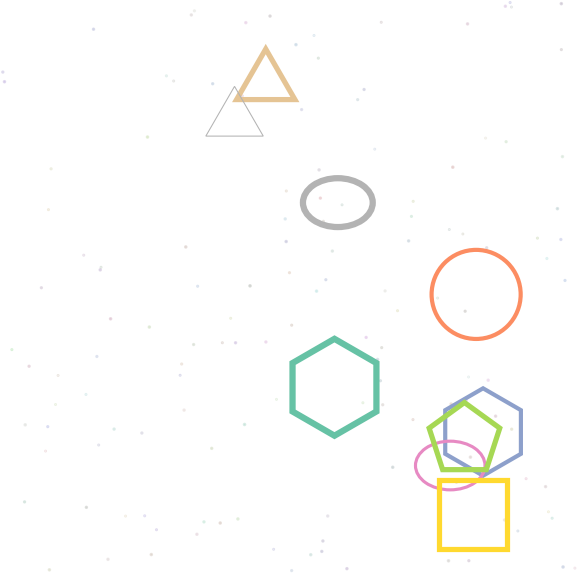[{"shape": "hexagon", "thickness": 3, "radius": 0.42, "center": [0.579, 0.329]}, {"shape": "circle", "thickness": 2, "radius": 0.39, "center": [0.824, 0.489]}, {"shape": "hexagon", "thickness": 2, "radius": 0.38, "center": [0.836, 0.251]}, {"shape": "oval", "thickness": 1.5, "radius": 0.3, "center": [0.78, 0.193]}, {"shape": "pentagon", "thickness": 2.5, "radius": 0.32, "center": [0.804, 0.238]}, {"shape": "square", "thickness": 2.5, "radius": 0.3, "center": [0.819, 0.108]}, {"shape": "triangle", "thickness": 2.5, "radius": 0.29, "center": [0.46, 0.856]}, {"shape": "oval", "thickness": 3, "radius": 0.3, "center": [0.585, 0.648]}, {"shape": "triangle", "thickness": 0.5, "radius": 0.29, "center": [0.406, 0.792]}]